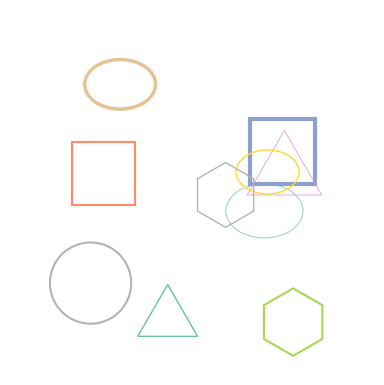[{"shape": "triangle", "thickness": 1, "radius": 0.45, "center": [0.435, 0.171]}, {"shape": "oval", "thickness": 0.5, "radius": 0.5, "center": [0.687, 0.452]}, {"shape": "square", "thickness": 1.5, "radius": 0.41, "center": [0.268, 0.549]}, {"shape": "square", "thickness": 3, "radius": 0.42, "center": [0.734, 0.606]}, {"shape": "triangle", "thickness": 0.5, "radius": 0.56, "center": [0.739, 0.549]}, {"shape": "hexagon", "thickness": 1.5, "radius": 0.44, "center": [0.761, 0.163]}, {"shape": "oval", "thickness": 1, "radius": 0.41, "center": [0.695, 0.553]}, {"shape": "oval", "thickness": 2.5, "radius": 0.46, "center": [0.312, 0.781]}, {"shape": "hexagon", "thickness": 1, "radius": 0.42, "center": [0.586, 0.494]}, {"shape": "circle", "thickness": 1.5, "radius": 0.53, "center": [0.235, 0.265]}]